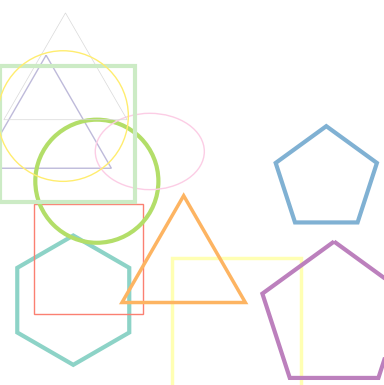[{"shape": "hexagon", "thickness": 3, "radius": 0.84, "center": [0.19, 0.22]}, {"shape": "square", "thickness": 2.5, "radius": 0.83, "center": [0.614, 0.163]}, {"shape": "triangle", "thickness": 1, "radius": 0.98, "center": [0.12, 0.661]}, {"shape": "square", "thickness": 1, "radius": 0.71, "center": [0.23, 0.328]}, {"shape": "pentagon", "thickness": 3, "radius": 0.69, "center": [0.848, 0.534]}, {"shape": "triangle", "thickness": 2.5, "radius": 0.92, "center": [0.477, 0.307]}, {"shape": "circle", "thickness": 3, "radius": 0.8, "center": [0.252, 0.529]}, {"shape": "oval", "thickness": 1, "radius": 0.71, "center": [0.389, 0.607]}, {"shape": "triangle", "thickness": 0.5, "radius": 0.92, "center": [0.17, 0.782]}, {"shape": "pentagon", "thickness": 3, "radius": 0.98, "center": [0.868, 0.177]}, {"shape": "square", "thickness": 3, "radius": 0.88, "center": [0.175, 0.653]}, {"shape": "circle", "thickness": 1, "radius": 0.85, "center": [0.164, 0.699]}]